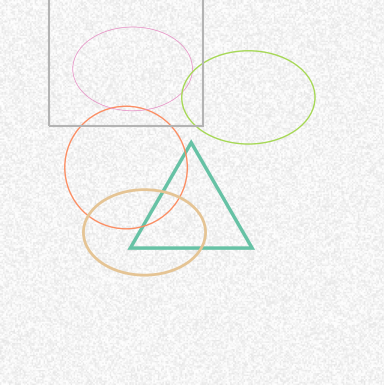[{"shape": "triangle", "thickness": 2.5, "radius": 0.91, "center": [0.497, 0.447]}, {"shape": "circle", "thickness": 1, "radius": 0.8, "center": [0.327, 0.565]}, {"shape": "oval", "thickness": 0.5, "radius": 0.78, "center": [0.344, 0.821]}, {"shape": "oval", "thickness": 1, "radius": 0.87, "center": [0.645, 0.747]}, {"shape": "oval", "thickness": 2, "radius": 0.79, "center": [0.375, 0.396]}, {"shape": "square", "thickness": 1.5, "radius": 1.0, "center": [0.327, 0.873]}]